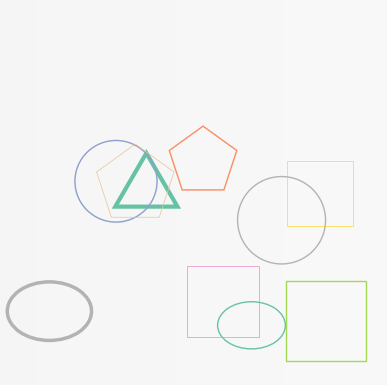[{"shape": "triangle", "thickness": 3, "radius": 0.46, "center": [0.378, 0.51]}, {"shape": "oval", "thickness": 1, "radius": 0.44, "center": [0.649, 0.155]}, {"shape": "pentagon", "thickness": 1, "radius": 0.46, "center": [0.524, 0.581]}, {"shape": "circle", "thickness": 1, "radius": 0.53, "center": [0.299, 0.529]}, {"shape": "square", "thickness": 0.5, "radius": 0.46, "center": [0.576, 0.217]}, {"shape": "square", "thickness": 1, "radius": 0.52, "center": [0.841, 0.166]}, {"shape": "square", "thickness": 0.5, "radius": 0.42, "center": [0.826, 0.498]}, {"shape": "pentagon", "thickness": 0.5, "radius": 0.53, "center": [0.349, 0.521]}, {"shape": "circle", "thickness": 1, "radius": 0.57, "center": [0.727, 0.428]}, {"shape": "oval", "thickness": 2.5, "radius": 0.54, "center": [0.128, 0.192]}]